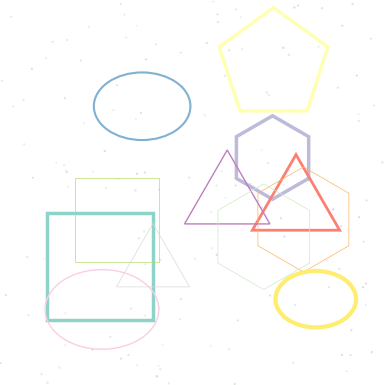[{"shape": "square", "thickness": 2.5, "radius": 0.69, "center": [0.26, 0.308]}, {"shape": "pentagon", "thickness": 2.5, "radius": 0.74, "center": [0.711, 0.832]}, {"shape": "hexagon", "thickness": 2.5, "radius": 0.54, "center": [0.708, 0.591]}, {"shape": "triangle", "thickness": 2, "radius": 0.65, "center": [0.769, 0.467]}, {"shape": "oval", "thickness": 1.5, "radius": 0.63, "center": [0.369, 0.724]}, {"shape": "hexagon", "thickness": 0.5, "radius": 0.68, "center": [0.788, 0.43]}, {"shape": "square", "thickness": 0.5, "radius": 0.54, "center": [0.304, 0.428]}, {"shape": "oval", "thickness": 1, "radius": 0.74, "center": [0.265, 0.196]}, {"shape": "triangle", "thickness": 0.5, "radius": 0.55, "center": [0.397, 0.31]}, {"shape": "triangle", "thickness": 1, "radius": 0.64, "center": [0.59, 0.482]}, {"shape": "hexagon", "thickness": 0.5, "radius": 0.69, "center": [0.685, 0.385]}, {"shape": "oval", "thickness": 3, "radius": 0.52, "center": [0.82, 0.223]}]